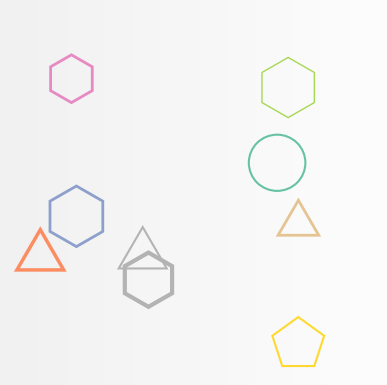[{"shape": "circle", "thickness": 1.5, "radius": 0.36, "center": [0.715, 0.577]}, {"shape": "triangle", "thickness": 2.5, "radius": 0.35, "center": [0.104, 0.334]}, {"shape": "hexagon", "thickness": 2, "radius": 0.39, "center": [0.197, 0.438]}, {"shape": "hexagon", "thickness": 2, "radius": 0.31, "center": [0.184, 0.796]}, {"shape": "hexagon", "thickness": 1, "radius": 0.39, "center": [0.744, 0.773]}, {"shape": "pentagon", "thickness": 1.5, "radius": 0.35, "center": [0.77, 0.106]}, {"shape": "triangle", "thickness": 2, "radius": 0.3, "center": [0.77, 0.419]}, {"shape": "triangle", "thickness": 1.5, "radius": 0.36, "center": [0.368, 0.338]}, {"shape": "hexagon", "thickness": 3, "radius": 0.35, "center": [0.383, 0.274]}]